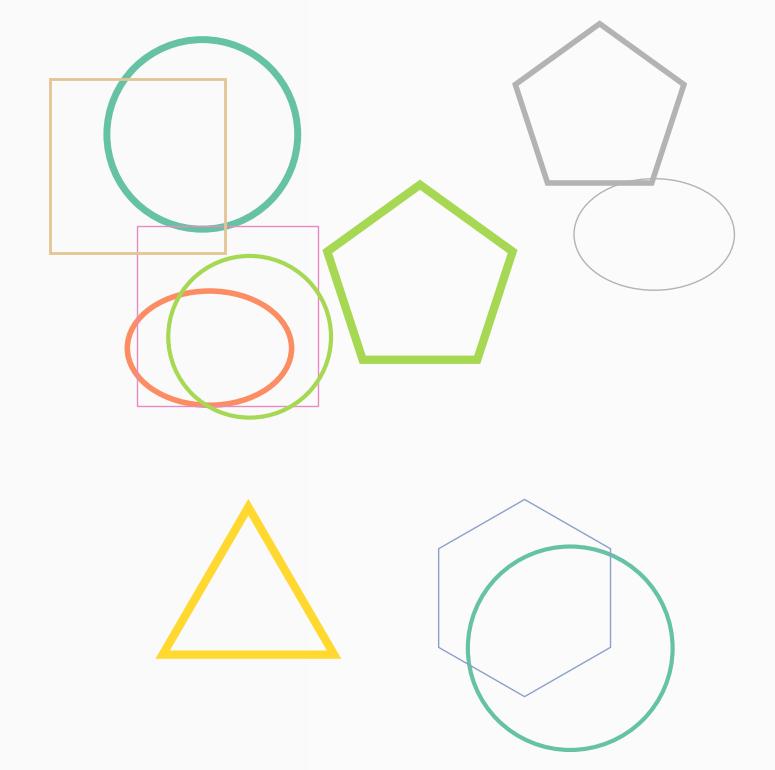[{"shape": "circle", "thickness": 2.5, "radius": 0.62, "center": [0.261, 0.825]}, {"shape": "circle", "thickness": 1.5, "radius": 0.66, "center": [0.736, 0.158]}, {"shape": "oval", "thickness": 2, "radius": 0.53, "center": [0.27, 0.548]}, {"shape": "hexagon", "thickness": 0.5, "radius": 0.64, "center": [0.677, 0.223]}, {"shape": "square", "thickness": 0.5, "radius": 0.59, "center": [0.294, 0.59]}, {"shape": "circle", "thickness": 1.5, "radius": 0.53, "center": [0.322, 0.563]}, {"shape": "pentagon", "thickness": 3, "radius": 0.63, "center": [0.542, 0.634]}, {"shape": "triangle", "thickness": 3, "radius": 0.64, "center": [0.32, 0.214]}, {"shape": "square", "thickness": 1, "radius": 0.57, "center": [0.178, 0.785]}, {"shape": "oval", "thickness": 0.5, "radius": 0.52, "center": [0.844, 0.696]}, {"shape": "pentagon", "thickness": 2, "radius": 0.57, "center": [0.774, 0.855]}]